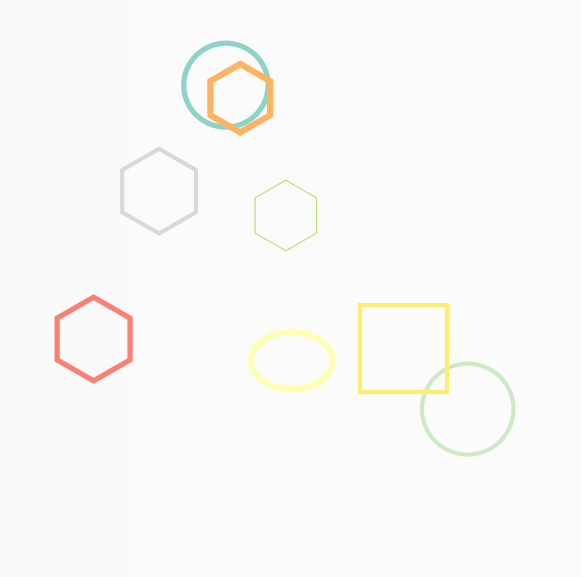[{"shape": "circle", "thickness": 2.5, "radius": 0.36, "center": [0.389, 0.852]}, {"shape": "oval", "thickness": 3, "radius": 0.35, "center": [0.502, 0.375]}, {"shape": "hexagon", "thickness": 2.5, "radius": 0.36, "center": [0.161, 0.412]}, {"shape": "hexagon", "thickness": 3, "radius": 0.3, "center": [0.413, 0.829]}, {"shape": "hexagon", "thickness": 0.5, "radius": 0.31, "center": [0.492, 0.626]}, {"shape": "hexagon", "thickness": 2, "radius": 0.37, "center": [0.274, 0.668]}, {"shape": "circle", "thickness": 2, "radius": 0.39, "center": [0.805, 0.291]}, {"shape": "square", "thickness": 2, "radius": 0.38, "center": [0.694, 0.396]}]